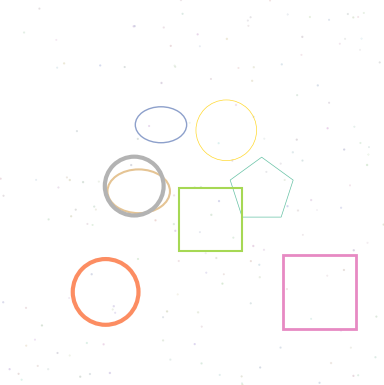[{"shape": "pentagon", "thickness": 0.5, "radius": 0.43, "center": [0.68, 0.506]}, {"shape": "circle", "thickness": 3, "radius": 0.43, "center": [0.274, 0.242]}, {"shape": "oval", "thickness": 1, "radius": 0.33, "center": [0.418, 0.676]}, {"shape": "square", "thickness": 2, "radius": 0.48, "center": [0.83, 0.242]}, {"shape": "square", "thickness": 1.5, "radius": 0.41, "center": [0.546, 0.429]}, {"shape": "circle", "thickness": 0.5, "radius": 0.39, "center": [0.588, 0.662]}, {"shape": "oval", "thickness": 1.5, "radius": 0.41, "center": [0.36, 0.503]}, {"shape": "circle", "thickness": 3, "radius": 0.38, "center": [0.349, 0.517]}]